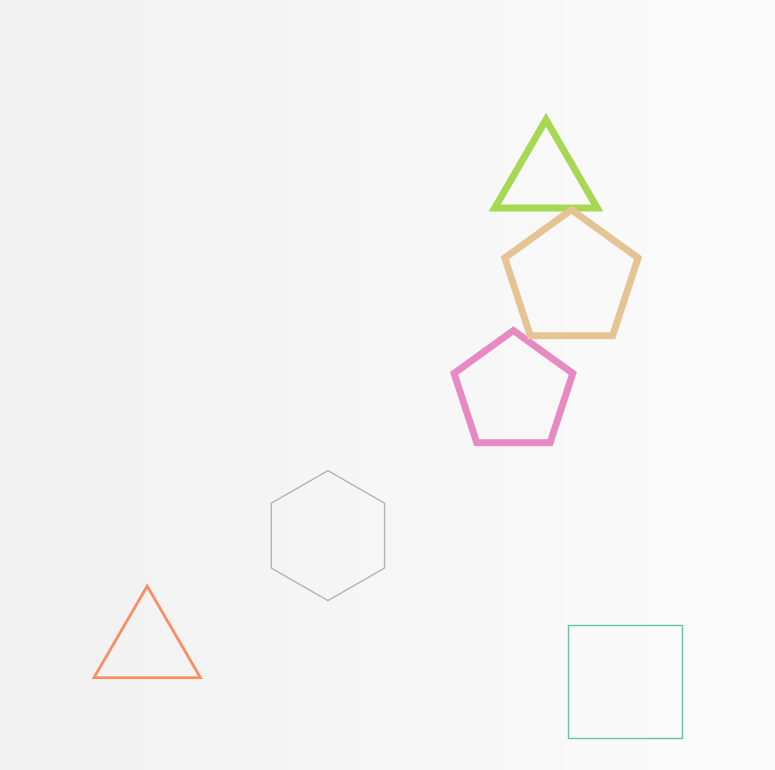[{"shape": "square", "thickness": 0.5, "radius": 0.37, "center": [0.806, 0.115]}, {"shape": "triangle", "thickness": 1, "radius": 0.4, "center": [0.19, 0.16]}, {"shape": "pentagon", "thickness": 2.5, "radius": 0.4, "center": [0.662, 0.49]}, {"shape": "triangle", "thickness": 2.5, "radius": 0.38, "center": [0.704, 0.768]}, {"shape": "pentagon", "thickness": 2.5, "radius": 0.45, "center": [0.737, 0.637]}, {"shape": "hexagon", "thickness": 0.5, "radius": 0.42, "center": [0.423, 0.304]}]